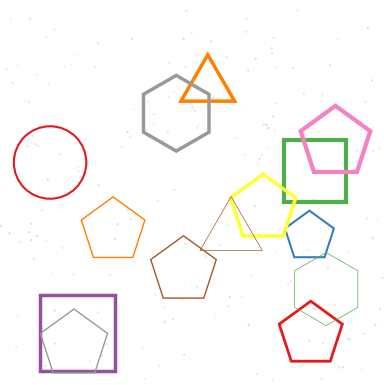[{"shape": "circle", "thickness": 1.5, "radius": 0.47, "center": [0.13, 0.578]}, {"shape": "pentagon", "thickness": 2, "radius": 0.43, "center": [0.807, 0.131]}, {"shape": "pentagon", "thickness": 1.5, "radius": 0.33, "center": [0.804, 0.386]}, {"shape": "hexagon", "thickness": 0.5, "radius": 0.47, "center": [0.847, 0.249]}, {"shape": "square", "thickness": 3, "radius": 0.4, "center": [0.818, 0.555]}, {"shape": "square", "thickness": 2.5, "radius": 0.49, "center": [0.201, 0.135]}, {"shape": "triangle", "thickness": 2.5, "radius": 0.4, "center": [0.54, 0.777]}, {"shape": "pentagon", "thickness": 1, "radius": 0.43, "center": [0.294, 0.402]}, {"shape": "pentagon", "thickness": 2.5, "radius": 0.44, "center": [0.684, 0.459]}, {"shape": "triangle", "thickness": 0.5, "radius": 0.47, "center": [0.6, 0.396]}, {"shape": "pentagon", "thickness": 1, "radius": 0.45, "center": [0.477, 0.298]}, {"shape": "pentagon", "thickness": 3, "radius": 0.48, "center": [0.871, 0.63]}, {"shape": "hexagon", "thickness": 2.5, "radius": 0.49, "center": [0.458, 0.706]}, {"shape": "pentagon", "thickness": 1, "radius": 0.46, "center": [0.192, 0.106]}]